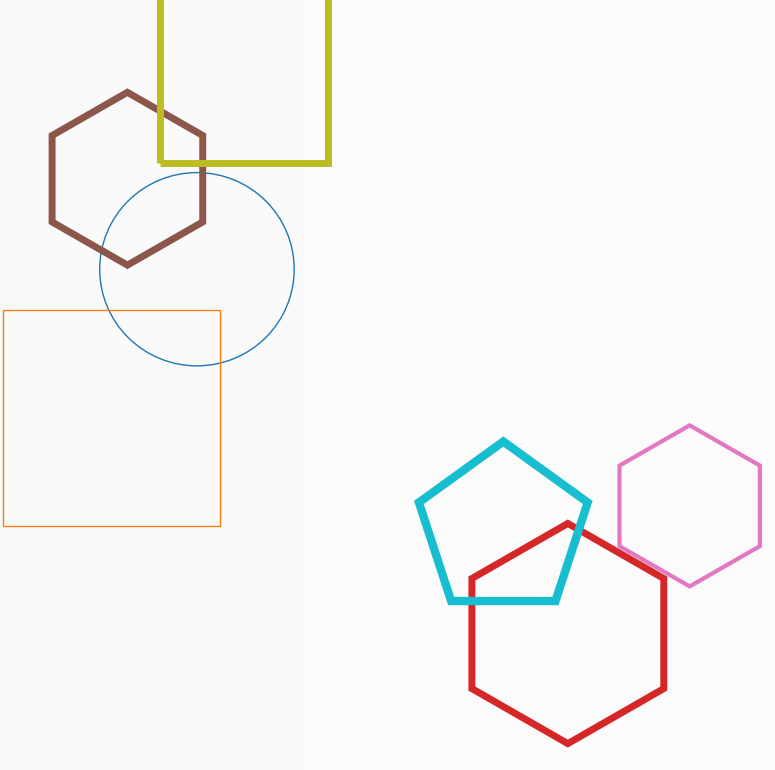[{"shape": "circle", "thickness": 0.5, "radius": 0.63, "center": [0.254, 0.65]}, {"shape": "square", "thickness": 0.5, "radius": 0.7, "center": [0.144, 0.457]}, {"shape": "hexagon", "thickness": 2.5, "radius": 0.71, "center": [0.733, 0.177]}, {"shape": "hexagon", "thickness": 2.5, "radius": 0.56, "center": [0.164, 0.768]}, {"shape": "hexagon", "thickness": 1.5, "radius": 0.52, "center": [0.89, 0.343]}, {"shape": "square", "thickness": 2.5, "radius": 0.54, "center": [0.315, 0.897]}, {"shape": "pentagon", "thickness": 3, "radius": 0.57, "center": [0.649, 0.312]}]